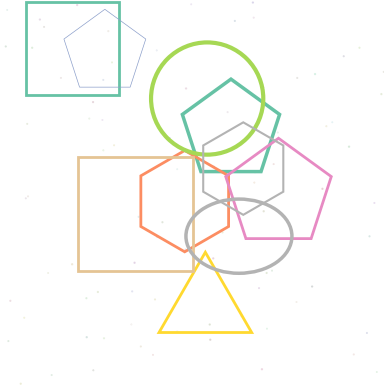[{"shape": "square", "thickness": 2, "radius": 0.6, "center": [0.187, 0.874]}, {"shape": "pentagon", "thickness": 2.5, "radius": 0.66, "center": [0.6, 0.662]}, {"shape": "hexagon", "thickness": 2, "radius": 0.66, "center": [0.48, 0.477]}, {"shape": "pentagon", "thickness": 0.5, "radius": 0.56, "center": [0.272, 0.864]}, {"shape": "pentagon", "thickness": 2, "radius": 0.72, "center": [0.723, 0.497]}, {"shape": "circle", "thickness": 3, "radius": 0.73, "center": [0.538, 0.744]}, {"shape": "triangle", "thickness": 2, "radius": 0.69, "center": [0.533, 0.206]}, {"shape": "square", "thickness": 2, "radius": 0.74, "center": [0.352, 0.444]}, {"shape": "hexagon", "thickness": 1.5, "radius": 0.6, "center": [0.632, 0.562]}, {"shape": "oval", "thickness": 2.5, "radius": 0.69, "center": [0.621, 0.387]}]